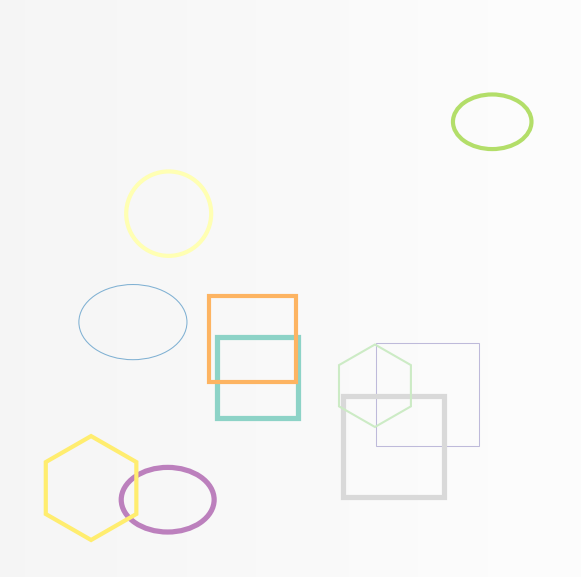[{"shape": "square", "thickness": 2.5, "radius": 0.35, "center": [0.443, 0.346]}, {"shape": "circle", "thickness": 2, "radius": 0.37, "center": [0.29, 0.629]}, {"shape": "square", "thickness": 0.5, "radius": 0.44, "center": [0.735, 0.316]}, {"shape": "oval", "thickness": 0.5, "radius": 0.46, "center": [0.229, 0.441]}, {"shape": "square", "thickness": 2, "radius": 0.37, "center": [0.435, 0.412]}, {"shape": "oval", "thickness": 2, "radius": 0.34, "center": [0.847, 0.788]}, {"shape": "square", "thickness": 2.5, "radius": 0.44, "center": [0.677, 0.225]}, {"shape": "oval", "thickness": 2.5, "radius": 0.4, "center": [0.288, 0.134]}, {"shape": "hexagon", "thickness": 1, "radius": 0.36, "center": [0.645, 0.331]}, {"shape": "hexagon", "thickness": 2, "radius": 0.45, "center": [0.157, 0.154]}]